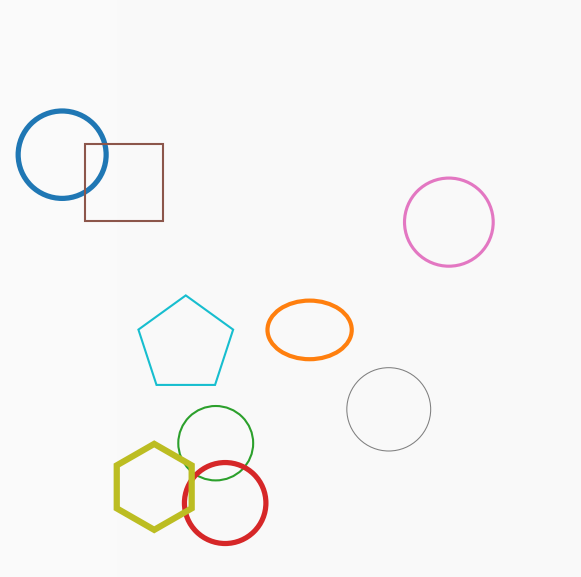[{"shape": "circle", "thickness": 2.5, "radius": 0.38, "center": [0.107, 0.731]}, {"shape": "oval", "thickness": 2, "radius": 0.36, "center": [0.533, 0.428]}, {"shape": "circle", "thickness": 1, "radius": 0.32, "center": [0.371, 0.232]}, {"shape": "circle", "thickness": 2.5, "radius": 0.35, "center": [0.387, 0.128]}, {"shape": "square", "thickness": 1, "radius": 0.33, "center": [0.213, 0.683]}, {"shape": "circle", "thickness": 1.5, "radius": 0.38, "center": [0.772, 0.614]}, {"shape": "circle", "thickness": 0.5, "radius": 0.36, "center": [0.669, 0.29]}, {"shape": "hexagon", "thickness": 3, "radius": 0.37, "center": [0.265, 0.156]}, {"shape": "pentagon", "thickness": 1, "radius": 0.43, "center": [0.32, 0.402]}]